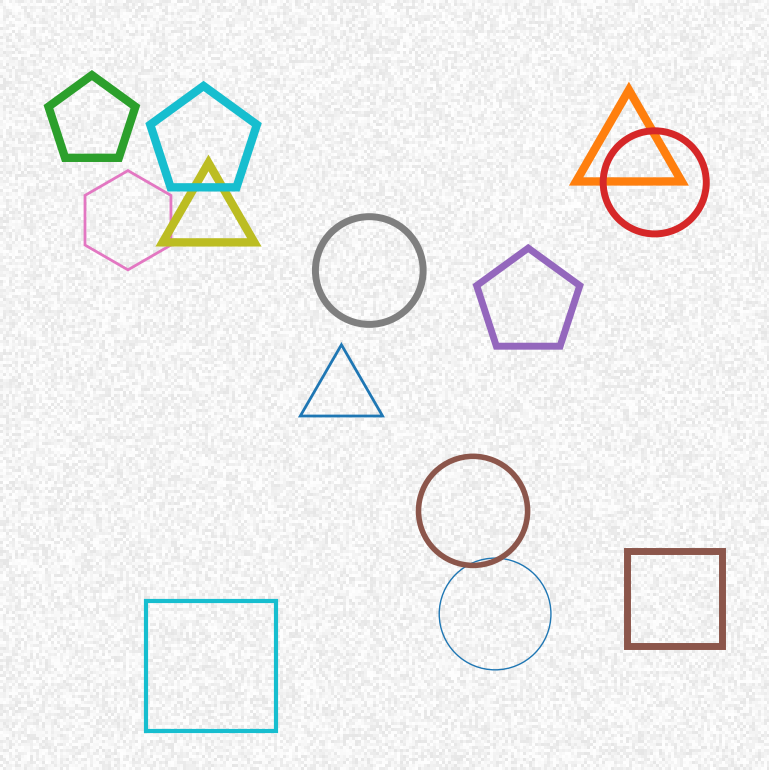[{"shape": "circle", "thickness": 0.5, "radius": 0.36, "center": [0.643, 0.203]}, {"shape": "triangle", "thickness": 1, "radius": 0.31, "center": [0.443, 0.491]}, {"shape": "triangle", "thickness": 3, "radius": 0.4, "center": [0.817, 0.804]}, {"shape": "pentagon", "thickness": 3, "radius": 0.3, "center": [0.119, 0.843]}, {"shape": "circle", "thickness": 2.5, "radius": 0.33, "center": [0.85, 0.763]}, {"shape": "pentagon", "thickness": 2.5, "radius": 0.35, "center": [0.686, 0.607]}, {"shape": "square", "thickness": 2.5, "radius": 0.31, "center": [0.876, 0.222]}, {"shape": "circle", "thickness": 2, "radius": 0.35, "center": [0.614, 0.337]}, {"shape": "hexagon", "thickness": 1, "radius": 0.32, "center": [0.166, 0.714]}, {"shape": "circle", "thickness": 2.5, "radius": 0.35, "center": [0.48, 0.649]}, {"shape": "triangle", "thickness": 3, "radius": 0.34, "center": [0.271, 0.72]}, {"shape": "square", "thickness": 1.5, "radius": 0.42, "center": [0.274, 0.134]}, {"shape": "pentagon", "thickness": 3, "radius": 0.36, "center": [0.264, 0.816]}]